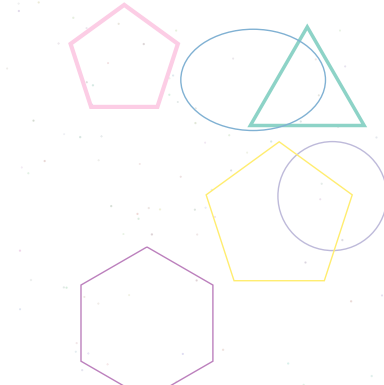[{"shape": "triangle", "thickness": 2.5, "radius": 0.85, "center": [0.798, 0.759]}, {"shape": "circle", "thickness": 1, "radius": 0.71, "center": [0.863, 0.491]}, {"shape": "oval", "thickness": 1, "radius": 0.94, "center": [0.658, 0.793]}, {"shape": "pentagon", "thickness": 3, "radius": 0.73, "center": [0.323, 0.841]}, {"shape": "hexagon", "thickness": 1, "radius": 0.99, "center": [0.382, 0.161]}, {"shape": "pentagon", "thickness": 1, "radius": 1.0, "center": [0.725, 0.432]}]